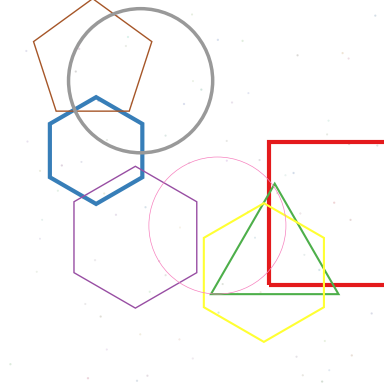[{"shape": "square", "thickness": 3, "radius": 0.93, "center": [0.885, 0.445]}, {"shape": "hexagon", "thickness": 3, "radius": 0.69, "center": [0.25, 0.609]}, {"shape": "triangle", "thickness": 1.5, "radius": 0.96, "center": [0.714, 0.332]}, {"shape": "hexagon", "thickness": 1, "radius": 0.92, "center": [0.352, 0.384]}, {"shape": "hexagon", "thickness": 1.5, "radius": 0.9, "center": [0.685, 0.292]}, {"shape": "pentagon", "thickness": 1, "radius": 0.81, "center": [0.241, 0.842]}, {"shape": "circle", "thickness": 0.5, "radius": 0.89, "center": [0.565, 0.414]}, {"shape": "circle", "thickness": 2.5, "radius": 0.94, "center": [0.365, 0.79]}]